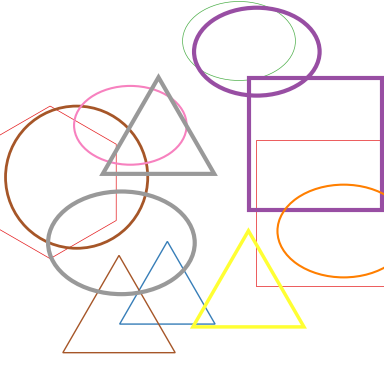[{"shape": "hexagon", "thickness": 0.5, "radius": 0.99, "center": [0.13, 0.526]}, {"shape": "square", "thickness": 0.5, "radius": 0.95, "center": [0.854, 0.446]}, {"shape": "triangle", "thickness": 1, "radius": 0.72, "center": [0.435, 0.23]}, {"shape": "oval", "thickness": 0.5, "radius": 0.73, "center": [0.621, 0.894]}, {"shape": "oval", "thickness": 3, "radius": 0.82, "center": [0.667, 0.866]}, {"shape": "square", "thickness": 3, "radius": 0.86, "center": [0.82, 0.625]}, {"shape": "oval", "thickness": 1.5, "radius": 0.86, "center": [0.893, 0.4]}, {"shape": "triangle", "thickness": 2.5, "radius": 0.83, "center": [0.645, 0.234]}, {"shape": "triangle", "thickness": 1, "radius": 0.84, "center": [0.309, 0.168]}, {"shape": "circle", "thickness": 2, "radius": 0.92, "center": [0.199, 0.54]}, {"shape": "oval", "thickness": 1.5, "radius": 0.73, "center": [0.339, 0.675]}, {"shape": "triangle", "thickness": 3, "radius": 0.84, "center": [0.412, 0.632]}, {"shape": "oval", "thickness": 3, "radius": 0.95, "center": [0.315, 0.369]}]